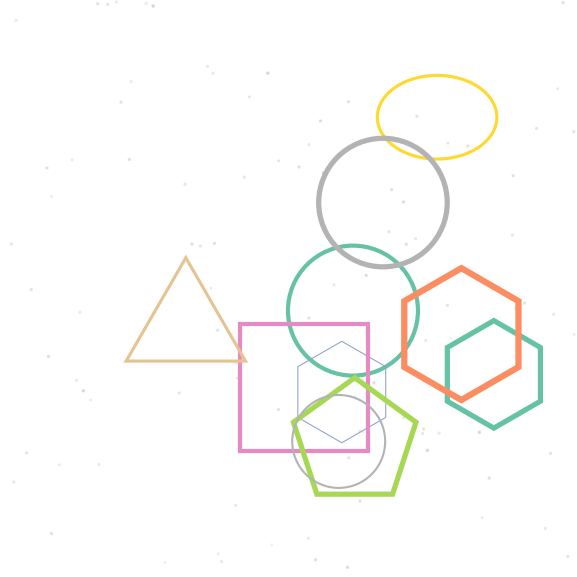[{"shape": "circle", "thickness": 2, "radius": 0.56, "center": [0.611, 0.461]}, {"shape": "hexagon", "thickness": 2.5, "radius": 0.47, "center": [0.855, 0.351]}, {"shape": "hexagon", "thickness": 3, "radius": 0.57, "center": [0.799, 0.421]}, {"shape": "hexagon", "thickness": 0.5, "radius": 0.44, "center": [0.592, 0.32]}, {"shape": "square", "thickness": 2, "radius": 0.55, "center": [0.526, 0.329]}, {"shape": "pentagon", "thickness": 2.5, "radius": 0.56, "center": [0.614, 0.234]}, {"shape": "oval", "thickness": 1.5, "radius": 0.52, "center": [0.757, 0.796]}, {"shape": "triangle", "thickness": 1.5, "radius": 0.6, "center": [0.322, 0.434]}, {"shape": "circle", "thickness": 2.5, "radius": 0.56, "center": [0.663, 0.648]}, {"shape": "circle", "thickness": 1, "radius": 0.4, "center": [0.587, 0.235]}]